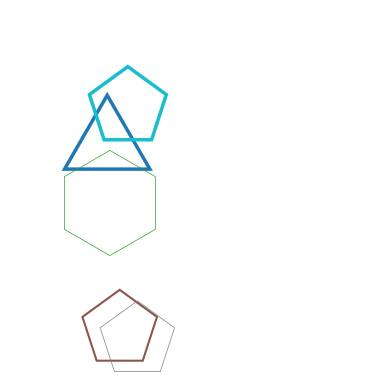[{"shape": "triangle", "thickness": 2.5, "radius": 0.64, "center": [0.278, 0.625]}, {"shape": "hexagon", "thickness": 0.5, "radius": 0.68, "center": [0.285, 0.473]}, {"shape": "pentagon", "thickness": 1.5, "radius": 0.51, "center": [0.311, 0.145]}, {"shape": "pentagon", "thickness": 0.5, "radius": 0.51, "center": [0.357, 0.117]}, {"shape": "pentagon", "thickness": 2.5, "radius": 0.52, "center": [0.332, 0.722]}]